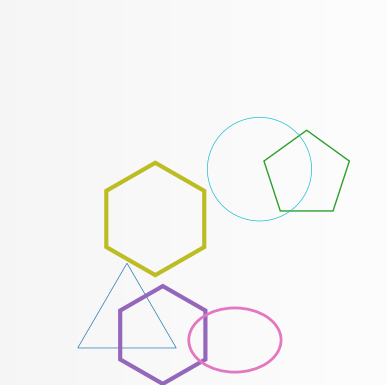[{"shape": "triangle", "thickness": 0.5, "radius": 0.73, "center": [0.328, 0.17]}, {"shape": "pentagon", "thickness": 1, "radius": 0.58, "center": [0.791, 0.546]}, {"shape": "hexagon", "thickness": 3, "radius": 0.63, "center": [0.42, 0.13]}, {"shape": "oval", "thickness": 2, "radius": 0.6, "center": [0.606, 0.117]}, {"shape": "hexagon", "thickness": 3, "radius": 0.73, "center": [0.401, 0.431]}, {"shape": "circle", "thickness": 0.5, "radius": 0.67, "center": [0.67, 0.561]}]